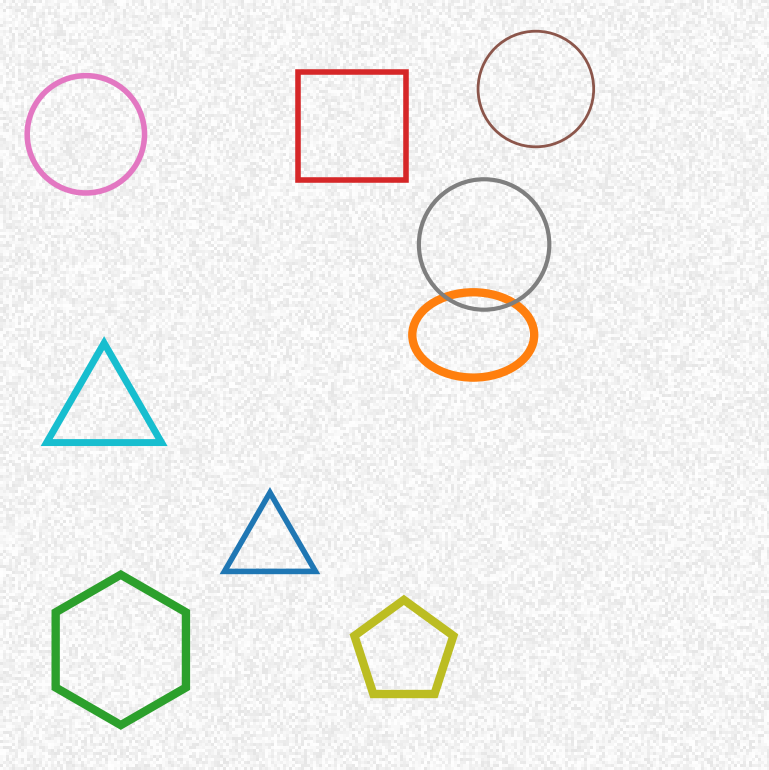[{"shape": "triangle", "thickness": 2, "radius": 0.34, "center": [0.351, 0.292]}, {"shape": "oval", "thickness": 3, "radius": 0.4, "center": [0.615, 0.565]}, {"shape": "hexagon", "thickness": 3, "radius": 0.49, "center": [0.157, 0.156]}, {"shape": "square", "thickness": 2, "radius": 0.35, "center": [0.457, 0.836]}, {"shape": "circle", "thickness": 1, "radius": 0.38, "center": [0.696, 0.884]}, {"shape": "circle", "thickness": 2, "radius": 0.38, "center": [0.112, 0.826]}, {"shape": "circle", "thickness": 1.5, "radius": 0.42, "center": [0.629, 0.683]}, {"shape": "pentagon", "thickness": 3, "radius": 0.34, "center": [0.525, 0.153]}, {"shape": "triangle", "thickness": 2.5, "radius": 0.43, "center": [0.135, 0.468]}]